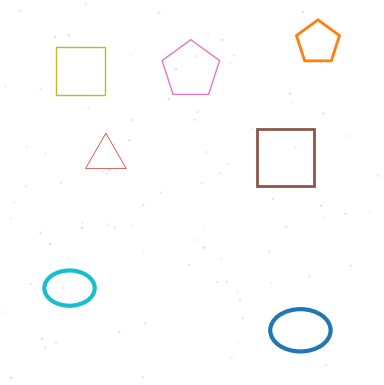[{"shape": "oval", "thickness": 3, "radius": 0.39, "center": [0.78, 0.142]}, {"shape": "pentagon", "thickness": 2, "radius": 0.29, "center": [0.826, 0.89]}, {"shape": "triangle", "thickness": 0.5, "radius": 0.31, "center": [0.275, 0.593]}, {"shape": "square", "thickness": 2, "radius": 0.37, "center": [0.742, 0.591]}, {"shape": "pentagon", "thickness": 1, "radius": 0.39, "center": [0.496, 0.818]}, {"shape": "square", "thickness": 1, "radius": 0.31, "center": [0.209, 0.815]}, {"shape": "oval", "thickness": 3, "radius": 0.33, "center": [0.181, 0.252]}]